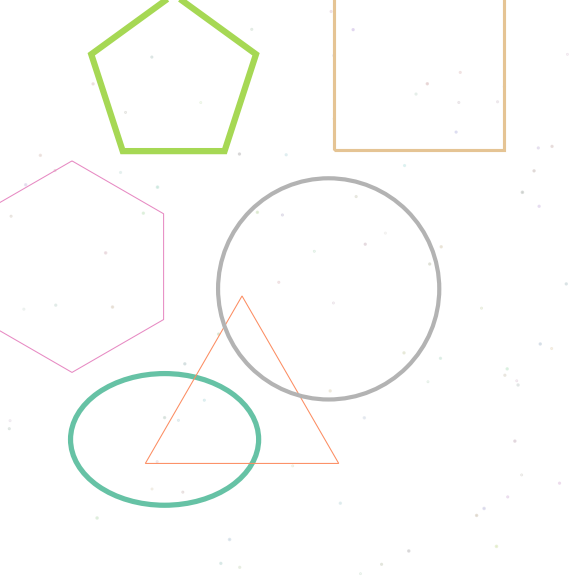[{"shape": "oval", "thickness": 2.5, "radius": 0.81, "center": [0.285, 0.238]}, {"shape": "triangle", "thickness": 0.5, "radius": 0.97, "center": [0.419, 0.293]}, {"shape": "hexagon", "thickness": 0.5, "radius": 0.92, "center": [0.125, 0.537]}, {"shape": "pentagon", "thickness": 3, "radius": 0.75, "center": [0.301, 0.859]}, {"shape": "square", "thickness": 1.5, "radius": 0.74, "center": [0.726, 0.887]}, {"shape": "circle", "thickness": 2, "radius": 0.96, "center": [0.569, 0.499]}]